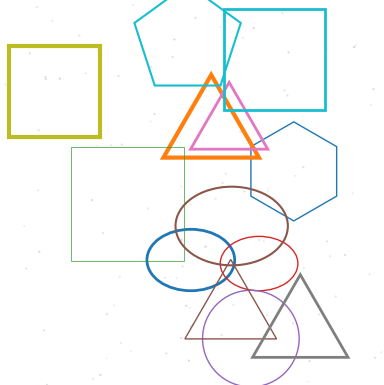[{"shape": "hexagon", "thickness": 1, "radius": 0.64, "center": [0.763, 0.555]}, {"shape": "oval", "thickness": 2, "radius": 0.57, "center": [0.496, 0.325]}, {"shape": "triangle", "thickness": 3, "radius": 0.72, "center": [0.549, 0.662]}, {"shape": "square", "thickness": 0.5, "radius": 0.74, "center": [0.331, 0.47]}, {"shape": "oval", "thickness": 1, "radius": 0.5, "center": [0.673, 0.315]}, {"shape": "circle", "thickness": 1, "radius": 0.63, "center": [0.652, 0.121]}, {"shape": "triangle", "thickness": 1, "radius": 0.69, "center": [0.599, 0.189]}, {"shape": "oval", "thickness": 1.5, "radius": 0.73, "center": [0.602, 0.413]}, {"shape": "triangle", "thickness": 2, "radius": 0.58, "center": [0.595, 0.67]}, {"shape": "triangle", "thickness": 2, "radius": 0.72, "center": [0.78, 0.143]}, {"shape": "square", "thickness": 3, "radius": 0.59, "center": [0.142, 0.763]}, {"shape": "pentagon", "thickness": 1.5, "radius": 0.73, "center": [0.487, 0.895]}, {"shape": "square", "thickness": 2, "radius": 0.66, "center": [0.713, 0.845]}]